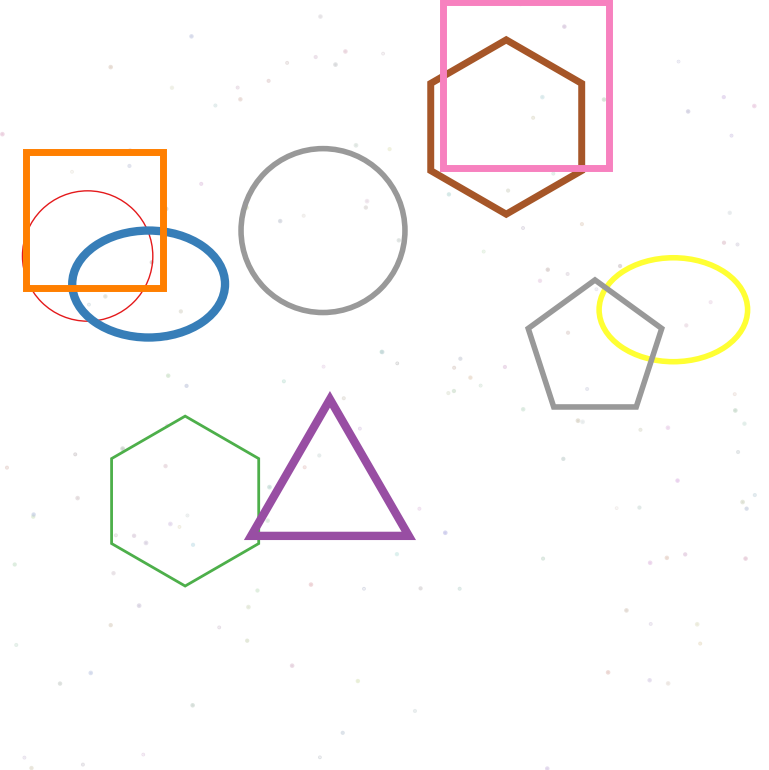[{"shape": "circle", "thickness": 0.5, "radius": 0.42, "center": [0.114, 0.668]}, {"shape": "oval", "thickness": 3, "radius": 0.5, "center": [0.193, 0.631]}, {"shape": "hexagon", "thickness": 1, "radius": 0.55, "center": [0.24, 0.349]}, {"shape": "triangle", "thickness": 3, "radius": 0.59, "center": [0.429, 0.363]}, {"shape": "square", "thickness": 2.5, "radius": 0.44, "center": [0.123, 0.714]}, {"shape": "oval", "thickness": 2, "radius": 0.48, "center": [0.874, 0.598]}, {"shape": "hexagon", "thickness": 2.5, "radius": 0.57, "center": [0.657, 0.835]}, {"shape": "square", "thickness": 2.5, "radius": 0.54, "center": [0.683, 0.889]}, {"shape": "circle", "thickness": 2, "radius": 0.53, "center": [0.419, 0.701]}, {"shape": "pentagon", "thickness": 2, "radius": 0.46, "center": [0.773, 0.545]}]